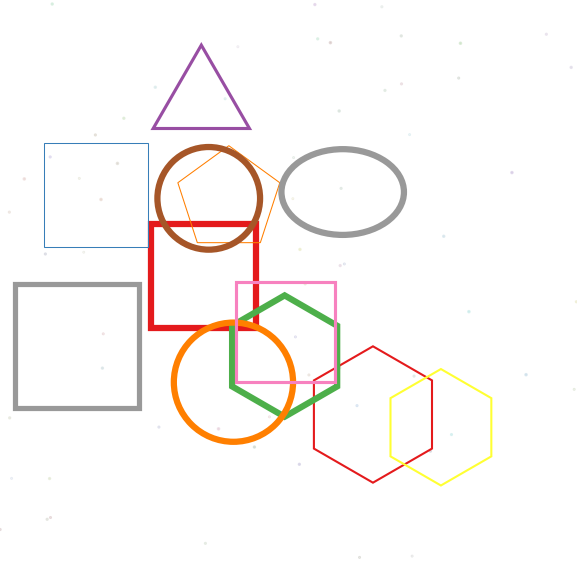[{"shape": "square", "thickness": 3, "radius": 0.45, "center": [0.353, 0.521]}, {"shape": "hexagon", "thickness": 1, "radius": 0.59, "center": [0.646, 0.281]}, {"shape": "square", "thickness": 0.5, "radius": 0.45, "center": [0.166, 0.661]}, {"shape": "hexagon", "thickness": 3, "radius": 0.53, "center": [0.493, 0.383]}, {"shape": "triangle", "thickness": 1.5, "radius": 0.48, "center": [0.349, 0.825]}, {"shape": "pentagon", "thickness": 0.5, "radius": 0.46, "center": [0.396, 0.654]}, {"shape": "circle", "thickness": 3, "radius": 0.52, "center": [0.404, 0.337]}, {"shape": "hexagon", "thickness": 1, "radius": 0.5, "center": [0.763, 0.259]}, {"shape": "circle", "thickness": 3, "radius": 0.44, "center": [0.361, 0.656]}, {"shape": "square", "thickness": 1.5, "radius": 0.43, "center": [0.495, 0.424]}, {"shape": "oval", "thickness": 3, "radius": 0.53, "center": [0.593, 0.667]}, {"shape": "square", "thickness": 2.5, "radius": 0.54, "center": [0.134, 0.401]}]